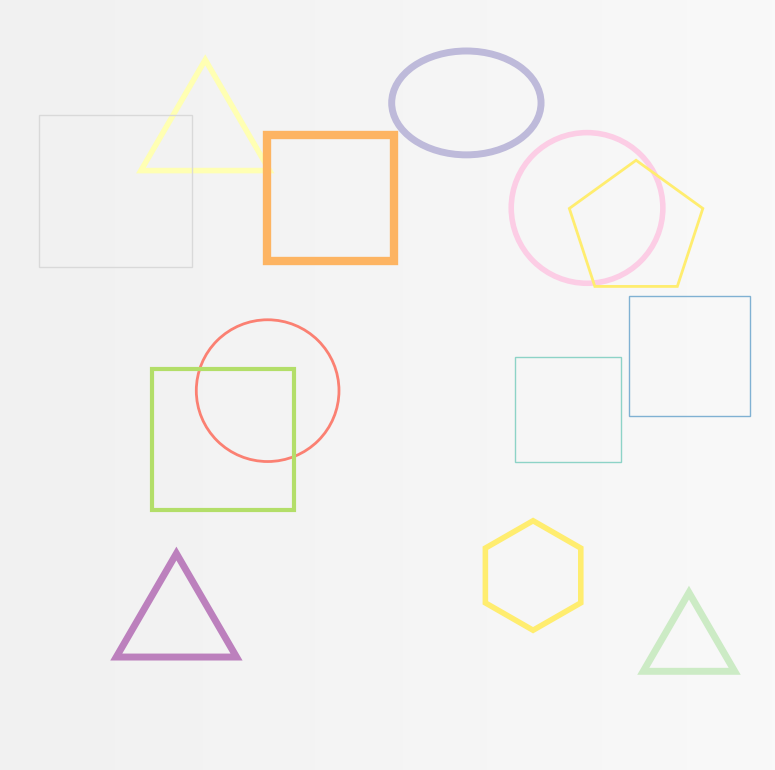[{"shape": "square", "thickness": 0.5, "radius": 0.34, "center": [0.733, 0.468]}, {"shape": "triangle", "thickness": 2, "radius": 0.48, "center": [0.265, 0.826]}, {"shape": "oval", "thickness": 2.5, "radius": 0.48, "center": [0.602, 0.866]}, {"shape": "circle", "thickness": 1, "radius": 0.46, "center": [0.345, 0.493]}, {"shape": "square", "thickness": 0.5, "radius": 0.39, "center": [0.889, 0.537]}, {"shape": "square", "thickness": 3, "radius": 0.41, "center": [0.426, 0.743]}, {"shape": "square", "thickness": 1.5, "radius": 0.46, "center": [0.287, 0.429]}, {"shape": "circle", "thickness": 2, "radius": 0.49, "center": [0.757, 0.73]}, {"shape": "square", "thickness": 0.5, "radius": 0.49, "center": [0.149, 0.752]}, {"shape": "triangle", "thickness": 2.5, "radius": 0.45, "center": [0.228, 0.192]}, {"shape": "triangle", "thickness": 2.5, "radius": 0.34, "center": [0.889, 0.162]}, {"shape": "pentagon", "thickness": 1, "radius": 0.45, "center": [0.821, 0.701]}, {"shape": "hexagon", "thickness": 2, "radius": 0.36, "center": [0.688, 0.253]}]